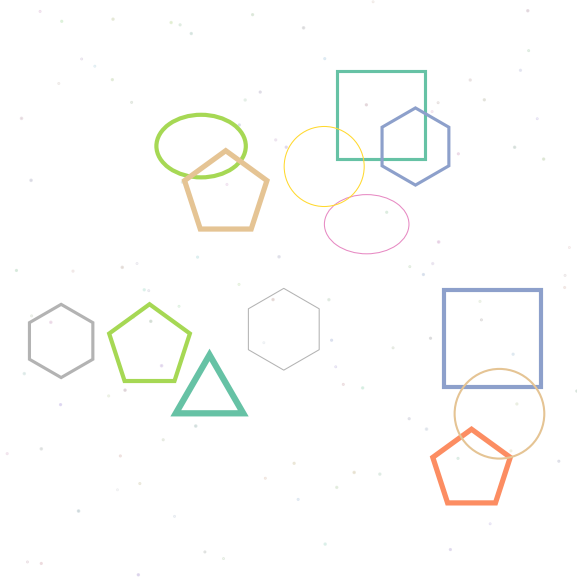[{"shape": "triangle", "thickness": 3, "radius": 0.34, "center": [0.363, 0.317]}, {"shape": "square", "thickness": 1.5, "radius": 0.38, "center": [0.66, 0.8]}, {"shape": "pentagon", "thickness": 2.5, "radius": 0.35, "center": [0.816, 0.185]}, {"shape": "square", "thickness": 2, "radius": 0.42, "center": [0.853, 0.413]}, {"shape": "hexagon", "thickness": 1.5, "radius": 0.33, "center": [0.719, 0.745]}, {"shape": "oval", "thickness": 0.5, "radius": 0.37, "center": [0.635, 0.611]}, {"shape": "pentagon", "thickness": 2, "radius": 0.37, "center": [0.259, 0.399]}, {"shape": "oval", "thickness": 2, "radius": 0.39, "center": [0.348, 0.746]}, {"shape": "circle", "thickness": 0.5, "radius": 0.35, "center": [0.561, 0.711]}, {"shape": "pentagon", "thickness": 2.5, "radius": 0.38, "center": [0.391, 0.663]}, {"shape": "circle", "thickness": 1, "radius": 0.39, "center": [0.865, 0.283]}, {"shape": "hexagon", "thickness": 0.5, "radius": 0.35, "center": [0.491, 0.429]}, {"shape": "hexagon", "thickness": 1.5, "radius": 0.32, "center": [0.106, 0.409]}]